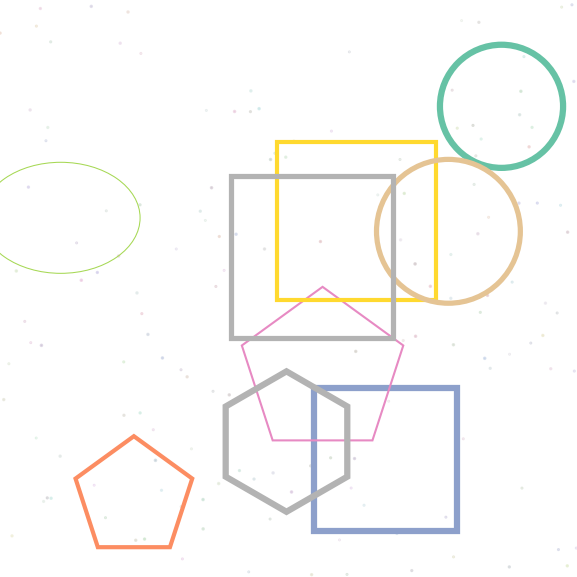[{"shape": "circle", "thickness": 3, "radius": 0.53, "center": [0.868, 0.815]}, {"shape": "pentagon", "thickness": 2, "radius": 0.53, "center": [0.232, 0.138]}, {"shape": "square", "thickness": 3, "radius": 0.62, "center": [0.667, 0.204]}, {"shape": "pentagon", "thickness": 1, "radius": 0.73, "center": [0.559, 0.355]}, {"shape": "oval", "thickness": 0.5, "radius": 0.69, "center": [0.105, 0.622]}, {"shape": "square", "thickness": 2, "radius": 0.69, "center": [0.617, 0.616]}, {"shape": "circle", "thickness": 2.5, "radius": 0.62, "center": [0.777, 0.599]}, {"shape": "hexagon", "thickness": 3, "radius": 0.61, "center": [0.496, 0.234]}, {"shape": "square", "thickness": 2.5, "radius": 0.7, "center": [0.54, 0.554]}]